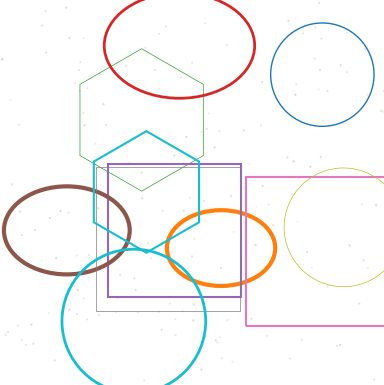[{"shape": "circle", "thickness": 1, "radius": 0.67, "center": [0.837, 0.806]}, {"shape": "oval", "thickness": 3, "radius": 0.7, "center": [0.574, 0.356]}, {"shape": "hexagon", "thickness": 0.5, "radius": 0.92, "center": [0.368, 0.688]}, {"shape": "oval", "thickness": 2, "radius": 0.98, "center": [0.466, 0.882]}, {"shape": "square", "thickness": 1.5, "radius": 0.87, "center": [0.453, 0.401]}, {"shape": "oval", "thickness": 3, "radius": 0.82, "center": [0.174, 0.402]}, {"shape": "square", "thickness": 1.5, "radius": 0.97, "center": [0.832, 0.347]}, {"shape": "square", "thickness": 0.5, "radius": 0.94, "center": [0.436, 0.379]}, {"shape": "circle", "thickness": 0.5, "radius": 0.77, "center": [0.892, 0.41]}, {"shape": "hexagon", "thickness": 1.5, "radius": 0.79, "center": [0.38, 0.501]}, {"shape": "circle", "thickness": 2, "radius": 0.93, "center": [0.348, 0.166]}]